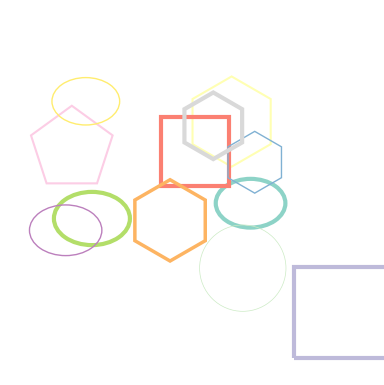[{"shape": "oval", "thickness": 3, "radius": 0.45, "center": [0.651, 0.472]}, {"shape": "hexagon", "thickness": 1.5, "radius": 0.59, "center": [0.602, 0.684]}, {"shape": "square", "thickness": 3, "radius": 0.59, "center": [0.882, 0.188]}, {"shape": "square", "thickness": 3, "radius": 0.44, "center": [0.507, 0.607]}, {"shape": "hexagon", "thickness": 1, "radius": 0.4, "center": [0.662, 0.579]}, {"shape": "hexagon", "thickness": 2.5, "radius": 0.53, "center": [0.442, 0.428]}, {"shape": "oval", "thickness": 3, "radius": 0.49, "center": [0.239, 0.432]}, {"shape": "pentagon", "thickness": 1.5, "radius": 0.56, "center": [0.187, 0.614]}, {"shape": "hexagon", "thickness": 3, "radius": 0.43, "center": [0.554, 0.673]}, {"shape": "oval", "thickness": 1, "radius": 0.47, "center": [0.171, 0.402]}, {"shape": "circle", "thickness": 0.5, "radius": 0.56, "center": [0.631, 0.304]}, {"shape": "oval", "thickness": 1, "radius": 0.44, "center": [0.223, 0.737]}]